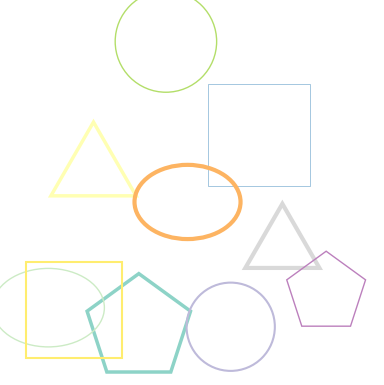[{"shape": "pentagon", "thickness": 2.5, "radius": 0.71, "center": [0.361, 0.148]}, {"shape": "triangle", "thickness": 2.5, "radius": 0.64, "center": [0.243, 0.555]}, {"shape": "circle", "thickness": 1.5, "radius": 0.57, "center": [0.599, 0.151]}, {"shape": "square", "thickness": 0.5, "radius": 0.67, "center": [0.672, 0.649]}, {"shape": "oval", "thickness": 3, "radius": 0.69, "center": [0.487, 0.475]}, {"shape": "circle", "thickness": 1, "radius": 0.66, "center": [0.431, 0.892]}, {"shape": "triangle", "thickness": 3, "radius": 0.56, "center": [0.733, 0.36]}, {"shape": "pentagon", "thickness": 1, "radius": 0.54, "center": [0.847, 0.24]}, {"shape": "oval", "thickness": 1, "radius": 0.73, "center": [0.125, 0.201]}, {"shape": "square", "thickness": 1.5, "radius": 0.62, "center": [0.193, 0.195]}]